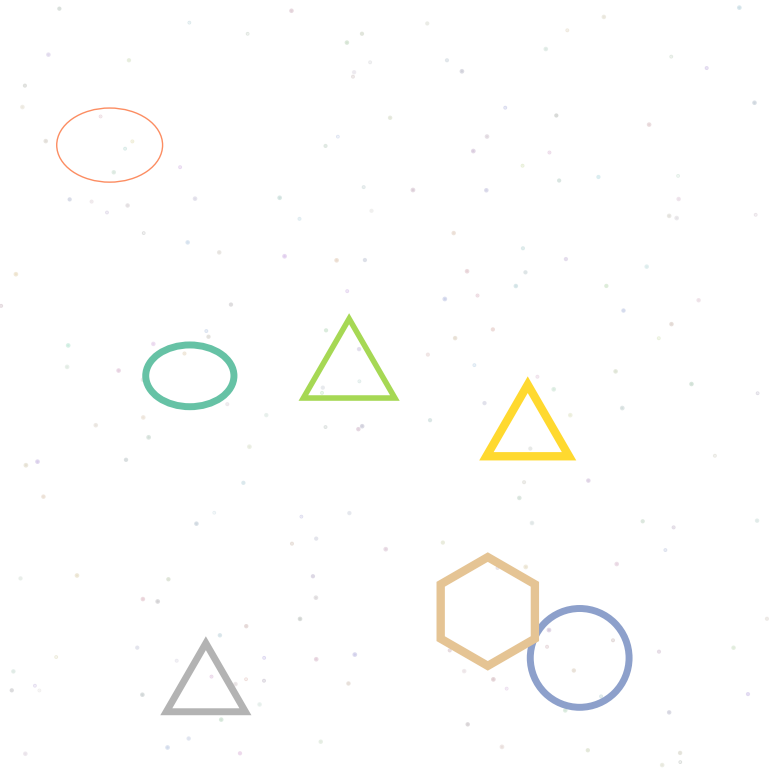[{"shape": "oval", "thickness": 2.5, "radius": 0.29, "center": [0.247, 0.512]}, {"shape": "oval", "thickness": 0.5, "radius": 0.34, "center": [0.142, 0.812]}, {"shape": "circle", "thickness": 2.5, "radius": 0.32, "center": [0.753, 0.146]}, {"shape": "triangle", "thickness": 2, "radius": 0.34, "center": [0.453, 0.517]}, {"shape": "triangle", "thickness": 3, "radius": 0.31, "center": [0.685, 0.438]}, {"shape": "hexagon", "thickness": 3, "radius": 0.35, "center": [0.633, 0.206]}, {"shape": "triangle", "thickness": 2.5, "radius": 0.3, "center": [0.267, 0.105]}]